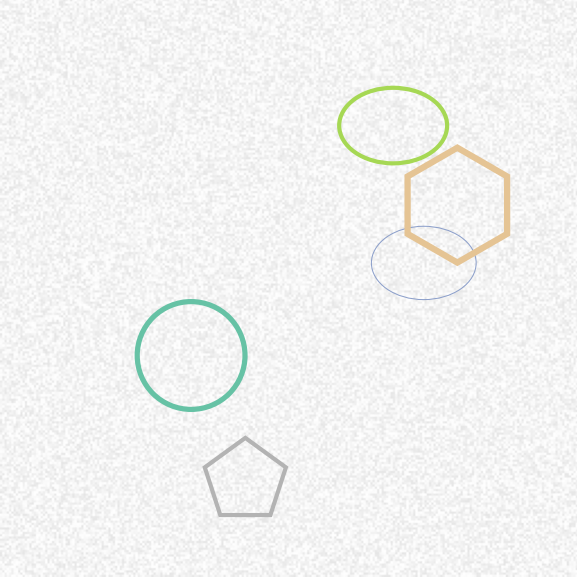[{"shape": "circle", "thickness": 2.5, "radius": 0.47, "center": [0.331, 0.384]}, {"shape": "oval", "thickness": 0.5, "radius": 0.45, "center": [0.734, 0.544]}, {"shape": "oval", "thickness": 2, "radius": 0.47, "center": [0.681, 0.782]}, {"shape": "hexagon", "thickness": 3, "radius": 0.5, "center": [0.792, 0.644]}, {"shape": "pentagon", "thickness": 2, "radius": 0.37, "center": [0.425, 0.167]}]